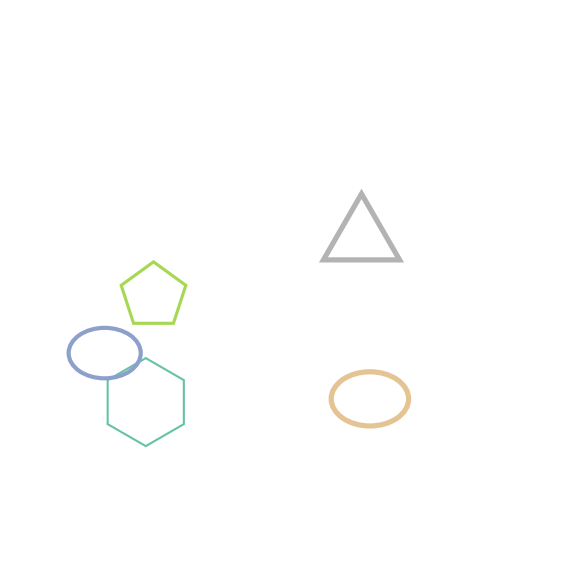[{"shape": "hexagon", "thickness": 1, "radius": 0.38, "center": [0.252, 0.303]}, {"shape": "oval", "thickness": 2, "radius": 0.31, "center": [0.181, 0.388]}, {"shape": "pentagon", "thickness": 1.5, "radius": 0.29, "center": [0.266, 0.487]}, {"shape": "oval", "thickness": 2.5, "radius": 0.34, "center": [0.641, 0.308]}, {"shape": "triangle", "thickness": 2.5, "radius": 0.38, "center": [0.626, 0.587]}]